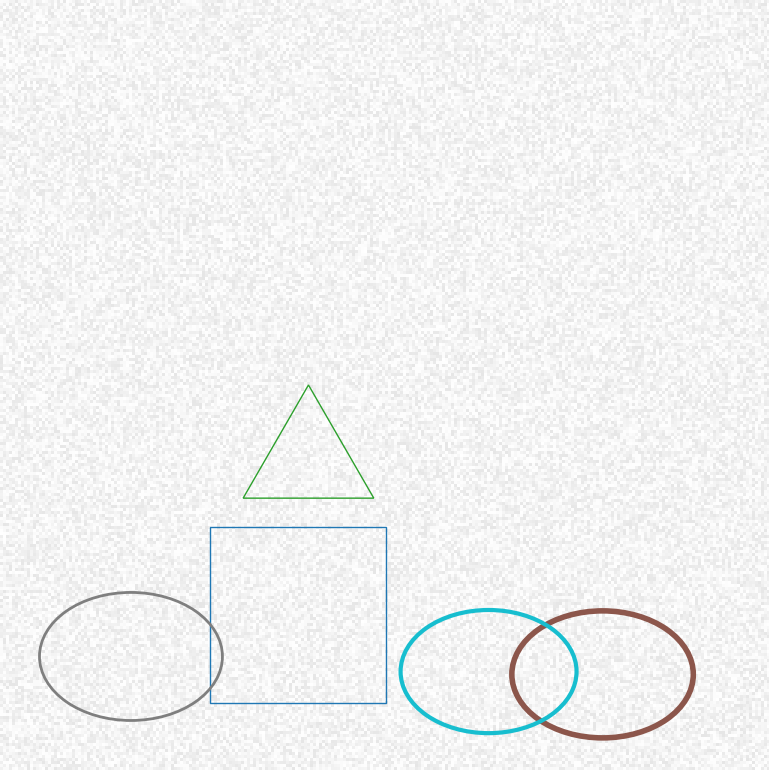[{"shape": "square", "thickness": 0.5, "radius": 0.57, "center": [0.387, 0.202]}, {"shape": "triangle", "thickness": 0.5, "radius": 0.49, "center": [0.401, 0.402]}, {"shape": "oval", "thickness": 2, "radius": 0.59, "center": [0.783, 0.124]}, {"shape": "oval", "thickness": 1, "radius": 0.59, "center": [0.17, 0.147]}, {"shape": "oval", "thickness": 1.5, "radius": 0.57, "center": [0.635, 0.128]}]